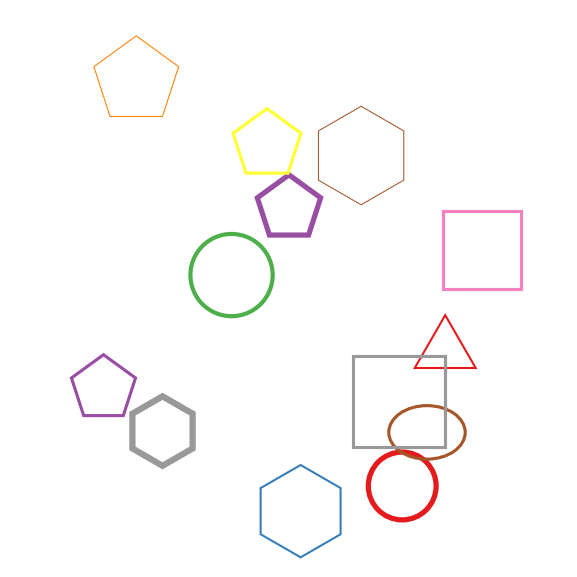[{"shape": "circle", "thickness": 2.5, "radius": 0.29, "center": [0.696, 0.158]}, {"shape": "triangle", "thickness": 1, "radius": 0.3, "center": [0.771, 0.392]}, {"shape": "hexagon", "thickness": 1, "radius": 0.4, "center": [0.521, 0.114]}, {"shape": "circle", "thickness": 2, "radius": 0.36, "center": [0.401, 0.523]}, {"shape": "pentagon", "thickness": 2.5, "radius": 0.29, "center": [0.5, 0.639]}, {"shape": "pentagon", "thickness": 1.5, "radius": 0.29, "center": [0.179, 0.327]}, {"shape": "pentagon", "thickness": 0.5, "radius": 0.39, "center": [0.236, 0.86]}, {"shape": "pentagon", "thickness": 1.5, "radius": 0.31, "center": [0.462, 0.749]}, {"shape": "oval", "thickness": 1.5, "radius": 0.33, "center": [0.739, 0.25]}, {"shape": "hexagon", "thickness": 0.5, "radius": 0.43, "center": [0.625, 0.73]}, {"shape": "square", "thickness": 1.5, "radius": 0.34, "center": [0.834, 0.567]}, {"shape": "square", "thickness": 1.5, "radius": 0.39, "center": [0.691, 0.304]}, {"shape": "hexagon", "thickness": 3, "radius": 0.3, "center": [0.281, 0.253]}]